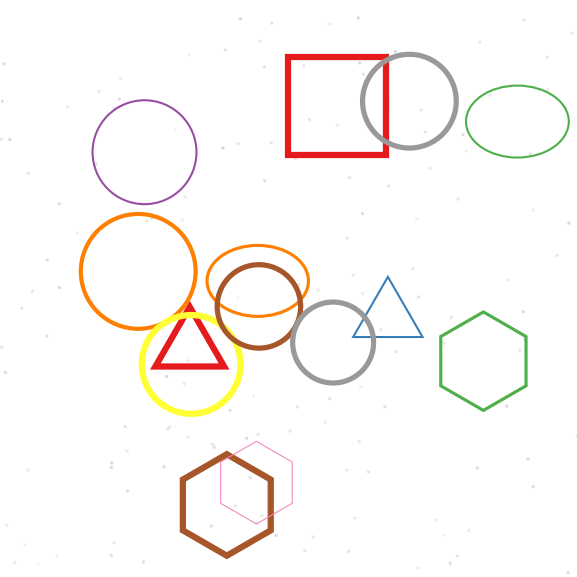[{"shape": "triangle", "thickness": 3, "radius": 0.34, "center": [0.329, 0.399]}, {"shape": "square", "thickness": 3, "radius": 0.42, "center": [0.584, 0.816]}, {"shape": "triangle", "thickness": 1, "radius": 0.35, "center": [0.672, 0.45]}, {"shape": "oval", "thickness": 1, "radius": 0.44, "center": [0.896, 0.789]}, {"shape": "hexagon", "thickness": 1.5, "radius": 0.43, "center": [0.837, 0.374]}, {"shape": "circle", "thickness": 1, "radius": 0.45, "center": [0.25, 0.736]}, {"shape": "oval", "thickness": 1.5, "radius": 0.44, "center": [0.446, 0.513]}, {"shape": "circle", "thickness": 2, "radius": 0.5, "center": [0.239, 0.529]}, {"shape": "circle", "thickness": 3, "radius": 0.43, "center": [0.331, 0.368]}, {"shape": "circle", "thickness": 2.5, "radius": 0.36, "center": [0.448, 0.469]}, {"shape": "hexagon", "thickness": 3, "radius": 0.44, "center": [0.393, 0.125]}, {"shape": "hexagon", "thickness": 0.5, "radius": 0.36, "center": [0.444, 0.163]}, {"shape": "circle", "thickness": 2.5, "radius": 0.35, "center": [0.577, 0.406]}, {"shape": "circle", "thickness": 2.5, "radius": 0.41, "center": [0.709, 0.824]}]